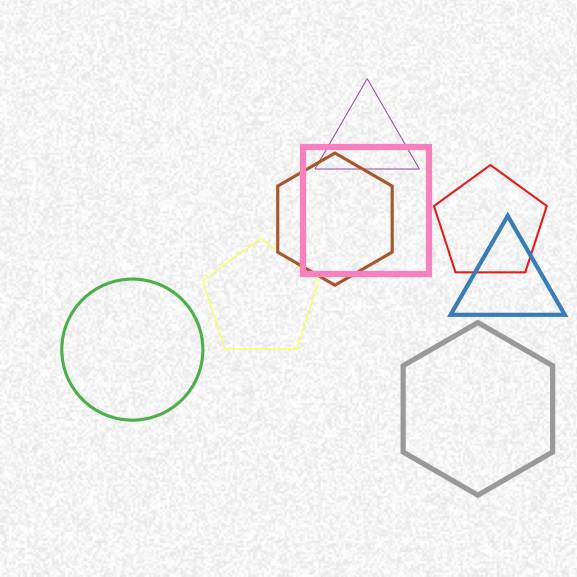[{"shape": "pentagon", "thickness": 1, "radius": 0.51, "center": [0.849, 0.611]}, {"shape": "triangle", "thickness": 2, "radius": 0.57, "center": [0.879, 0.511]}, {"shape": "circle", "thickness": 1.5, "radius": 0.61, "center": [0.229, 0.394]}, {"shape": "triangle", "thickness": 0.5, "radius": 0.52, "center": [0.636, 0.759]}, {"shape": "pentagon", "thickness": 0.5, "radius": 0.53, "center": [0.452, 0.48]}, {"shape": "hexagon", "thickness": 1.5, "radius": 0.57, "center": [0.58, 0.62]}, {"shape": "square", "thickness": 3, "radius": 0.55, "center": [0.634, 0.635]}, {"shape": "hexagon", "thickness": 2.5, "radius": 0.75, "center": [0.828, 0.291]}]